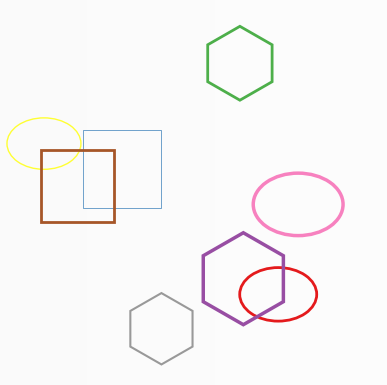[{"shape": "oval", "thickness": 2, "radius": 0.5, "center": [0.718, 0.235]}, {"shape": "square", "thickness": 0.5, "radius": 0.5, "center": [0.316, 0.561]}, {"shape": "hexagon", "thickness": 2, "radius": 0.48, "center": [0.619, 0.836]}, {"shape": "hexagon", "thickness": 2.5, "radius": 0.6, "center": [0.628, 0.276]}, {"shape": "oval", "thickness": 1, "radius": 0.48, "center": [0.113, 0.627]}, {"shape": "square", "thickness": 2, "radius": 0.47, "center": [0.2, 0.516]}, {"shape": "oval", "thickness": 2.5, "radius": 0.58, "center": [0.769, 0.469]}, {"shape": "hexagon", "thickness": 1.5, "radius": 0.46, "center": [0.417, 0.146]}]